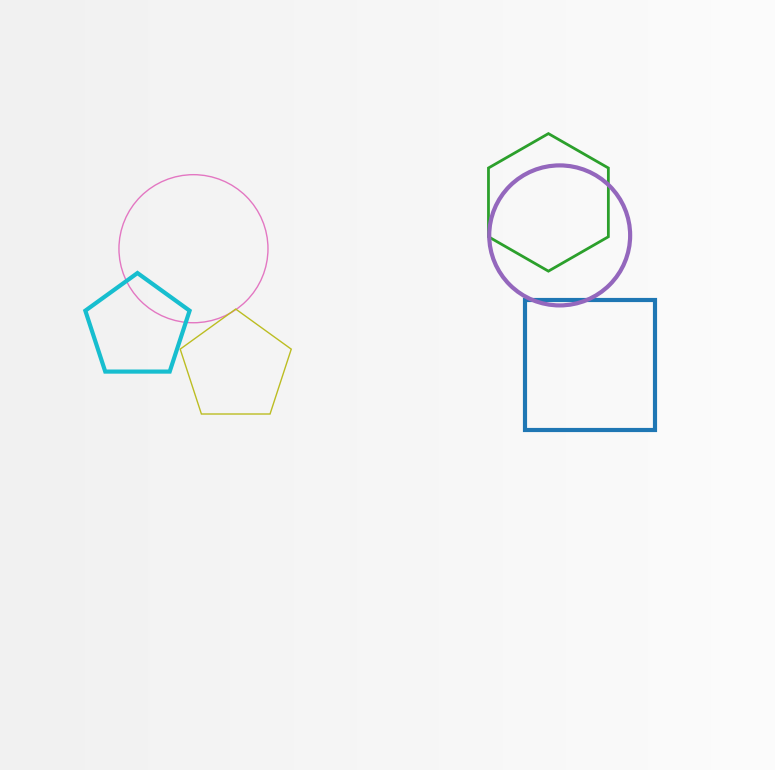[{"shape": "square", "thickness": 1.5, "radius": 0.42, "center": [0.761, 0.526]}, {"shape": "hexagon", "thickness": 1, "radius": 0.45, "center": [0.708, 0.737]}, {"shape": "circle", "thickness": 1.5, "radius": 0.45, "center": [0.722, 0.694]}, {"shape": "circle", "thickness": 0.5, "radius": 0.48, "center": [0.25, 0.677]}, {"shape": "pentagon", "thickness": 0.5, "radius": 0.38, "center": [0.304, 0.523]}, {"shape": "pentagon", "thickness": 1.5, "radius": 0.35, "center": [0.177, 0.575]}]